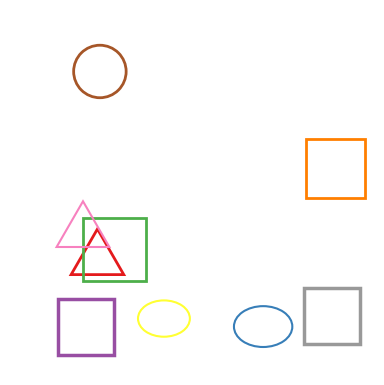[{"shape": "triangle", "thickness": 2, "radius": 0.39, "center": [0.253, 0.326]}, {"shape": "oval", "thickness": 1.5, "radius": 0.38, "center": [0.683, 0.152]}, {"shape": "square", "thickness": 2, "radius": 0.41, "center": [0.297, 0.352]}, {"shape": "square", "thickness": 2.5, "radius": 0.36, "center": [0.224, 0.15]}, {"shape": "square", "thickness": 2, "radius": 0.39, "center": [0.872, 0.562]}, {"shape": "oval", "thickness": 1.5, "radius": 0.34, "center": [0.426, 0.173]}, {"shape": "circle", "thickness": 2, "radius": 0.34, "center": [0.259, 0.814]}, {"shape": "triangle", "thickness": 1.5, "radius": 0.4, "center": [0.216, 0.398]}, {"shape": "square", "thickness": 2.5, "radius": 0.36, "center": [0.861, 0.178]}]